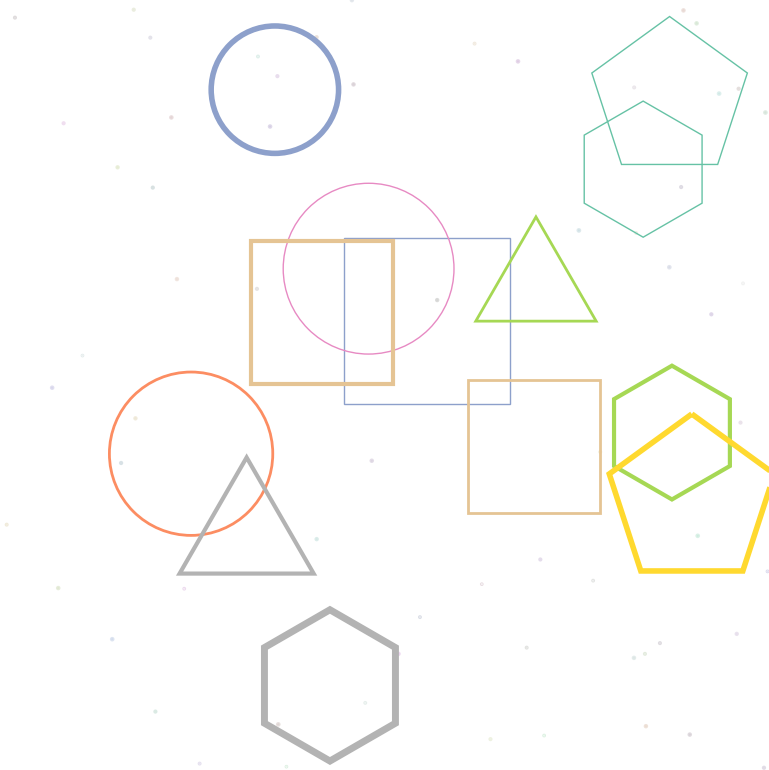[{"shape": "hexagon", "thickness": 0.5, "radius": 0.44, "center": [0.835, 0.78]}, {"shape": "pentagon", "thickness": 0.5, "radius": 0.53, "center": [0.87, 0.872]}, {"shape": "circle", "thickness": 1, "radius": 0.53, "center": [0.248, 0.411]}, {"shape": "circle", "thickness": 2, "radius": 0.41, "center": [0.357, 0.884]}, {"shape": "square", "thickness": 0.5, "radius": 0.54, "center": [0.555, 0.583]}, {"shape": "circle", "thickness": 0.5, "radius": 0.55, "center": [0.479, 0.651]}, {"shape": "triangle", "thickness": 1, "radius": 0.45, "center": [0.696, 0.628]}, {"shape": "hexagon", "thickness": 1.5, "radius": 0.43, "center": [0.873, 0.438]}, {"shape": "pentagon", "thickness": 2, "radius": 0.56, "center": [0.898, 0.35]}, {"shape": "square", "thickness": 1.5, "radius": 0.46, "center": [0.418, 0.594]}, {"shape": "square", "thickness": 1, "radius": 0.43, "center": [0.694, 0.42]}, {"shape": "hexagon", "thickness": 2.5, "radius": 0.49, "center": [0.428, 0.11]}, {"shape": "triangle", "thickness": 1.5, "radius": 0.5, "center": [0.32, 0.305]}]